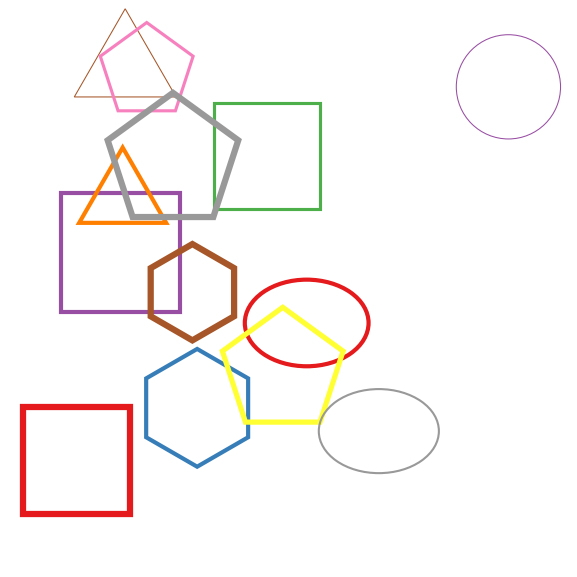[{"shape": "square", "thickness": 3, "radius": 0.46, "center": [0.132, 0.202]}, {"shape": "oval", "thickness": 2, "radius": 0.54, "center": [0.531, 0.44]}, {"shape": "hexagon", "thickness": 2, "radius": 0.51, "center": [0.341, 0.293]}, {"shape": "square", "thickness": 1.5, "radius": 0.46, "center": [0.462, 0.728]}, {"shape": "square", "thickness": 2, "radius": 0.51, "center": [0.209, 0.562]}, {"shape": "circle", "thickness": 0.5, "radius": 0.45, "center": [0.88, 0.849]}, {"shape": "triangle", "thickness": 2, "radius": 0.43, "center": [0.212, 0.657]}, {"shape": "pentagon", "thickness": 2.5, "radius": 0.55, "center": [0.49, 0.357]}, {"shape": "hexagon", "thickness": 3, "radius": 0.42, "center": [0.333, 0.493]}, {"shape": "triangle", "thickness": 0.5, "radius": 0.51, "center": [0.217, 0.882]}, {"shape": "pentagon", "thickness": 1.5, "radius": 0.42, "center": [0.254, 0.876]}, {"shape": "oval", "thickness": 1, "radius": 0.52, "center": [0.656, 0.253]}, {"shape": "pentagon", "thickness": 3, "radius": 0.59, "center": [0.3, 0.719]}]